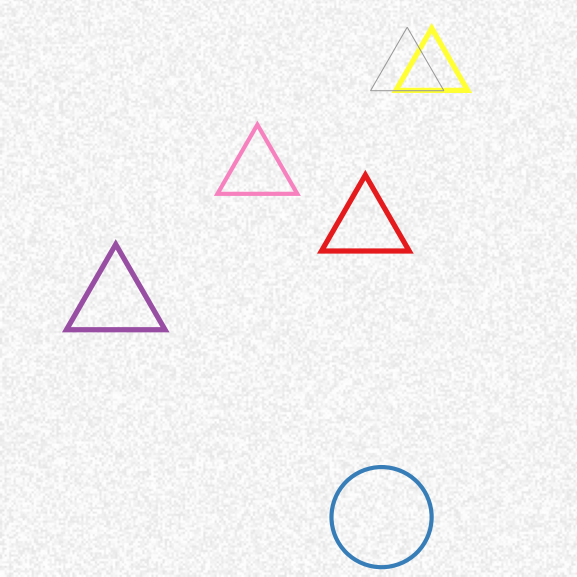[{"shape": "triangle", "thickness": 2.5, "radius": 0.44, "center": [0.633, 0.608]}, {"shape": "circle", "thickness": 2, "radius": 0.43, "center": [0.661, 0.104]}, {"shape": "triangle", "thickness": 2.5, "radius": 0.49, "center": [0.2, 0.477]}, {"shape": "triangle", "thickness": 2.5, "radius": 0.36, "center": [0.748, 0.879]}, {"shape": "triangle", "thickness": 2, "radius": 0.4, "center": [0.446, 0.703]}, {"shape": "triangle", "thickness": 0.5, "radius": 0.37, "center": [0.705, 0.879]}]